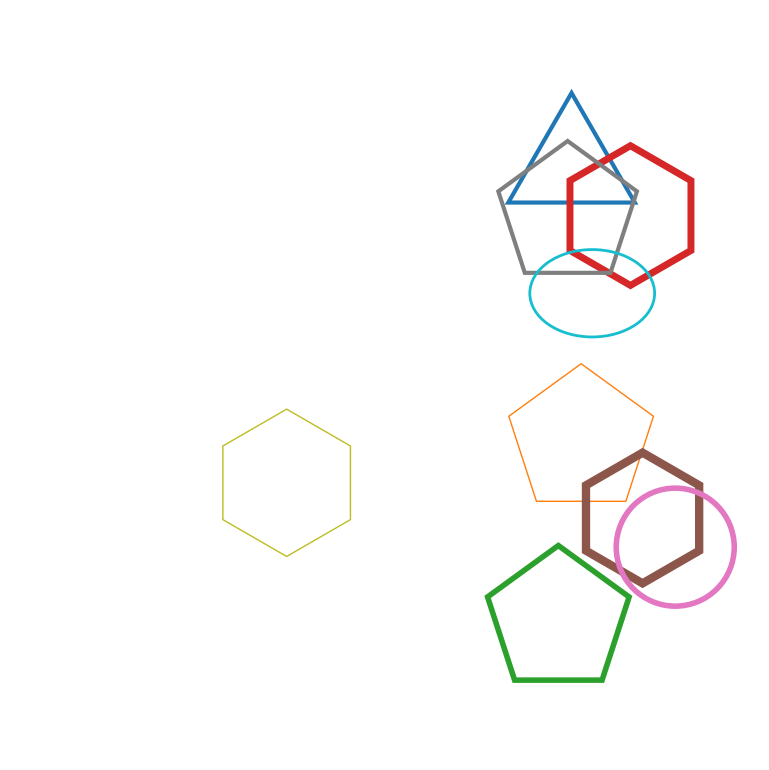[{"shape": "triangle", "thickness": 1.5, "radius": 0.47, "center": [0.742, 0.784]}, {"shape": "pentagon", "thickness": 0.5, "radius": 0.49, "center": [0.755, 0.429]}, {"shape": "pentagon", "thickness": 2, "radius": 0.48, "center": [0.725, 0.195]}, {"shape": "hexagon", "thickness": 2.5, "radius": 0.45, "center": [0.819, 0.72]}, {"shape": "hexagon", "thickness": 3, "radius": 0.42, "center": [0.835, 0.327]}, {"shape": "circle", "thickness": 2, "radius": 0.38, "center": [0.877, 0.289]}, {"shape": "pentagon", "thickness": 1.5, "radius": 0.47, "center": [0.737, 0.722]}, {"shape": "hexagon", "thickness": 0.5, "radius": 0.48, "center": [0.372, 0.373]}, {"shape": "oval", "thickness": 1, "radius": 0.41, "center": [0.769, 0.619]}]